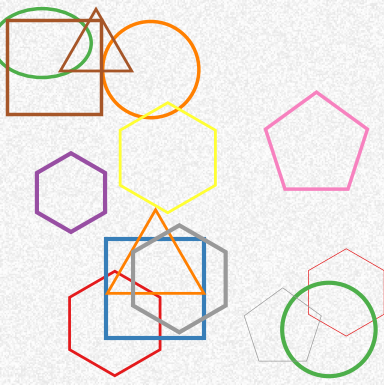[{"shape": "hexagon", "thickness": 0.5, "radius": 0.57, "center": [0.899, 0.24]}, {"shape": "hexagon", "thickness": 2, "radius": 0.68, "center": [0.298, 0.16]}, {"shape": "square", "thickness": 3, "radius": 0.64, "center": [0.402, 0.25]}, {"shape": "oval", "thickness": 2.5, "radius": 0.64, "center": [0.109, 0.888]}, {"shape": "circle", "thickness": 3, "radius": 0.61, "center": [0.854, 0.144]}, {"shape": "hexagon", "thickness": 3, "radius": 0.51, "center": [0.184, 0.5]}, {"shape": "circle", "thickness": 2.5, "radius": 0.62, "center": [0.392, 0.819]}, {"shape": "triangle", "thickness": 2, "radius": 0.72, "center": [0.404, 0.31]}, {"shape": "hexagon", "thickness": 2, "radius": 0.71, "center": [0.436, 0.59]}, {"shape": "triangle", "thickness": 2, "radius": 0.54, "center": [0.249, 0.869]}, {"shape": "square", "thickness": 2.5, "radius": 0.61, "center": [0.139, 0.825]}, {"shape": "pentagon", "thickness": 2.5, "radius": 0.7, "center": [0.822, 0.621]}, {"shape": "hexagon", "thickness": 3, "radius": 0.69, "center": [0.466, 0.276]}, {"shape": "pentagon", "thickness": 0.5, "radius": 0.53, "center": [0.734, 0.147]}]